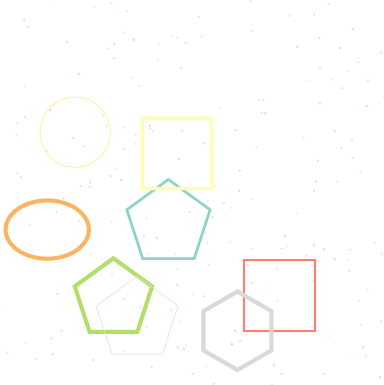[{"shape": "pentagon", "thickness": 2, "radius": 0.57, "center": [0.438, 0.42]}, {"shape": "square", "thickness": 2.5, "radius": 0.45, "center": [0.459, 0.602]}, {"shape": "square", "thickness": 1.5, "radius": 0.46, "center": [0.727, 0.231]}, {"shape": "oval", "thickness": 3, "radius": 0.54, "center": [0.123, 0.404]}, {"shape": "pentagon", "thickness": 3, "radius": 0.53, "center": [0.295, 0.223]}, {"shape": "hexagon", "thickness": 3, "radius": 0.51, "center": [0.617, 0.141]}, {"shape": "pentagon", "thickness": 0.5, "radius": 0.56, "center": [0.357, 0.171]}, {"shape": "circle", "thickness": 0.5, "radius": 0.46, "center": [0.195, 0.657]}]